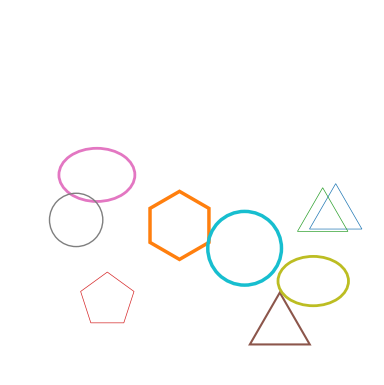[{"shape": "triangle", "thickness": 0.5, "radius": 0.39, "center": [0.872, 0.444]}, {"shape": "hexagon", "thickness": 2.5, "radius": 0.44, "center": [0.466, 0.415]}, {"shape": "triangle", "thickness": 0.5, "radius": 0.38, "center": [0.838, 0.437]}, {"shape": "pentagon", "thickness": 0.5, "radius": 0.36, "center": [0.279, 0.22]}, {"shape": "triangle", "thickness": 1.5, "radius": 0.45, "center": [0.727, 0.15]}, {"shape": "oval", "thickness": 2, "radius": 0.49, "center": [0.252, 0.546]}, {"shape": "circle", "thickness": 1, "radius": 0.35, "center": [0.198, 0.429]}, {"shape": "oval", "thickness": 2, "radius": 0.46, "center": [0.814, 0.27]}, {"shape": "circle", "thickness": 2.5, "radius": 0.48, "center": [0.635, 0.355]}]